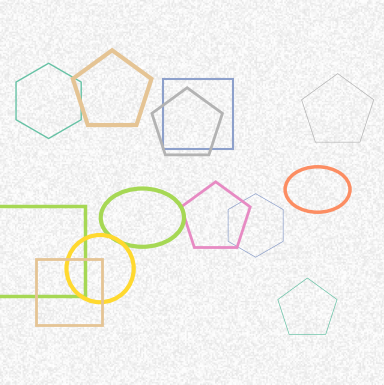[{"shape": "pentagon", "thickness": 0.5, "radius": 0.4, "center": [0.798, 0.197]}, {"shape": "hexagon", "thickness": 1, "radius": 0.49, "center": [0.126, 0.738]}, {"shape": "oval", "thickness": 2.5, "radius": 0.42, "center": [0.825, 0.508]}, {"shape": "square", "thickness": 1.5, "radius": 0.46, "center": [0.514, 0.704]}, {"shape": "hexagon", "thickness": 0.5, "radius": 0.41, "center": [0.664, 0.414]}, {"shape": "pentagon", "thickness": 2, "radius": 0.47, "center": [0.56, 0.433]}, {"shape": "square", "thickness": 2.5, "radius": 0.58, "center": [0.105, 0.348]}, {"shape": "oval", "thickness": 3, "radius": 0.54, "center": [0.37, 0.435]}, {"shape": "circle", "thickness": 3, "radius": 0.44, "center": [0.26, 0.302]}, {"shape": "pentagon", "thickness": 3, "radius": 0.54, "center": [0.291, 0.762]}, {"shape": "square", "thickness": 2, "radius": 0.43, "center": [0.179, 0.242]}, {"shape": "pentagon", "thickness": 0.5, "radius": 0.49, "center": [0.877, 0.71]}, {"shape": "pentagon", "thickness": 2, "radius": 0.48, "center": [0.486, 0.676]}]